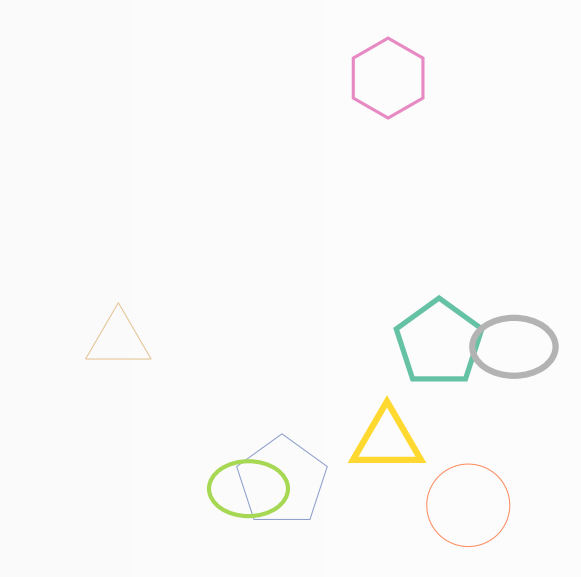[{"shape": "pentagon", "thickness": 2.5, "radius": 0.39, "center": [0.755, 0.406]}, {"shape": "circle", "thickness": 0.5, "radius": 0.36, "center": [0.806, 0.124]}, {"shape": "pentagon", "thickness": 0.5, "radius": 0.41, "center": [0.485, 0.166]}, {"shape": "hexagon", "thickness": 1.5, "radius": 0.35, "center": [0.668, 0.864]}, {"shape": "oval", "thickness": 2, "radius": 0.34, "center": [0.428, 0.153]}, {"shape": "triangle", "thickness": 3, "radius": 0.34, "center": [0.666, 0.237]}, {"shape": "triangle", "thickness": 0.5, "radius": 0.33, "center": [0.204, 0.41]}, {"shape": "oval", "thickness": 3, "radius": 0.36, "center": [0.884, 0.399]}]